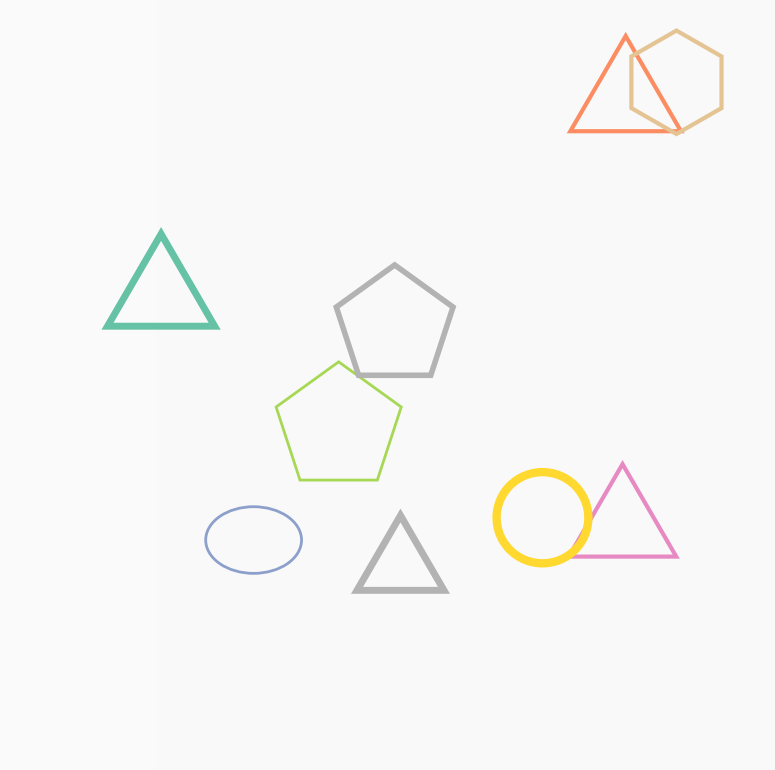[{"shape": "triangle", "thickness": 2.5, "radius": 0.4, "center": [0.208, 0.616]}, {"shape": "triangle", "thickness": 1.5, "radius": 0.41, "center": [0.807, 0.871]}, {"shape": "oval", "thickness": 1, "radius": 0.31, "center": [0.327, 0.299]}, {"shape": "triangle", "thickness": 1.5, "radius": 0.4, "center": [0.803, 0.317]}, {"shape": "pentagon", "thickness": 1, "radius": 0.42, "center": [0.437, 0.445]}, {"shape": "circle", "thickness": 3, "radius": 0.3, "center": [0.7, 0.328]}, {"shape": "hexagon", "thickness": 1.5, "radius": 0.34, "center": [0.873, 0.893]}, {"shape": "pentagon", "thickness": 2, "radius": 0.4, "center": [0.509, 0.577]}, {"shape": "triangle", "thickness": 2.5, "radius": 0.32, "center": [0.517, 0.266]}]